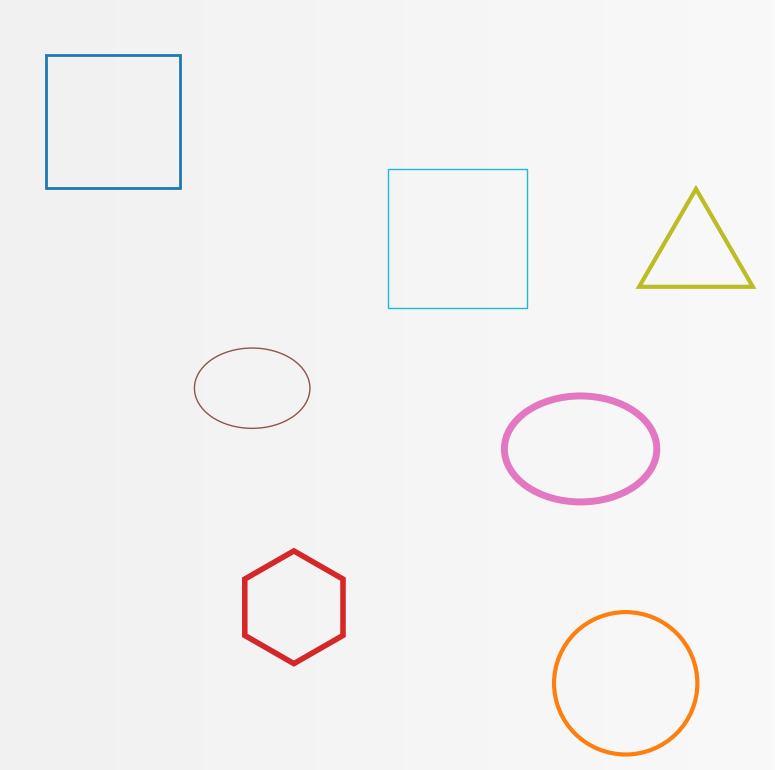[{"shape": "square", "thickness": 1, "radius": 0.43, "center": [0.145, 0.843]}, {"shape": "circle", "thickness": 1.5, "radius": 0.46, "center": [0.807, 0.113]}, {"shape": "hexagon", "thickness": 2, "radius": 0.37, "center": [0.379, 0.211]}, {"shape": "oval", "thickness": 0.5, "radius": 0.37, "center": [0.325, 0.496]}, {"shape": "oval", "thickness": 2.5, "radius": 0.49, "center": [0.749, 0.417]}, {"shape": "triangle", "thickness": 1.5, "radius": 0.42, "center": [0.898, 0.67]}, {"shape": "square", "thickness": 0.5, "radius": 0.45, "center": [0.591, 0.69]}]